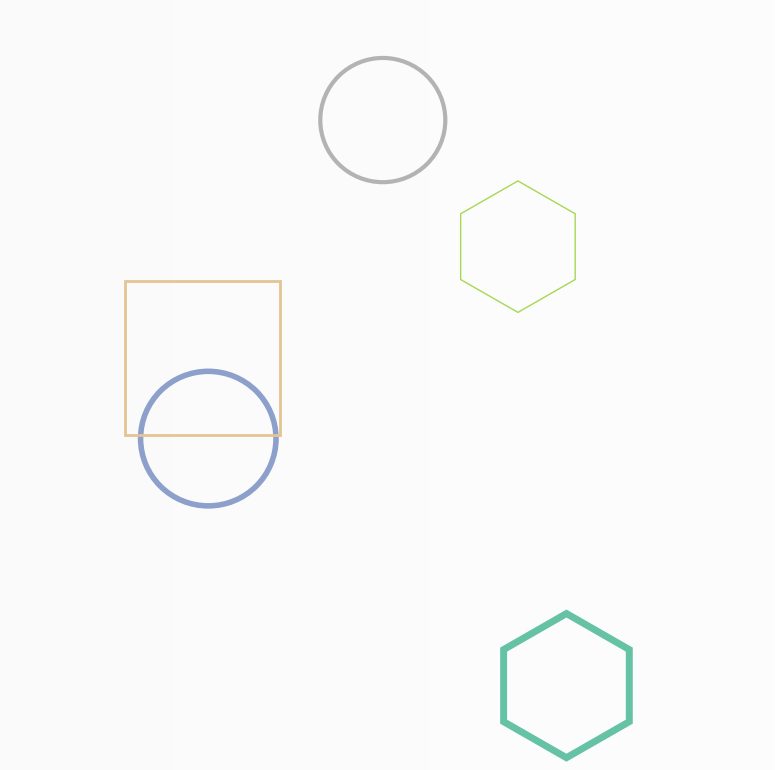[{"shape": "hexagon", "thickness": 2.5, "radius": 0.47, "center": [0.731, 0.11]}, {"shape": "circle", "thickness": 2, "radius": 0.44, "center": [0.269, 0.43]}, {"shape": "hexagon", "thickness": 0.5, "radius": 0.43, "center": [0.668, 0.68]}, {"shape": "square", "thickness": 1, "radius": 0.5, "center": [0.261, 0.535]}, {"shape": "circle", "thickness": 1.5, "radius": 0.4, "center": [0.494, 0.844]}]